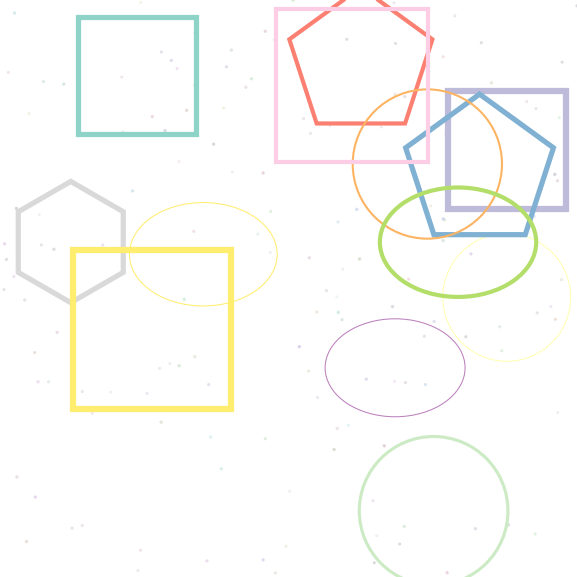[{"shape": "square", "thickness": 2.5, "radius": 0.51, "center": [0.237, 0.868]}, {"shape": "circle", "thickness": 0.5, "radius": 0.55, "center": [0.877, 0.484]}, {"shape": "square", "thickness": 3, "radius": 0.51, "center": [0.878, 0.739]}, {"shape": "pentagon", "thickness": 2, "radius": 0.65, "center": [0.625, 0.891]}, {"shape": "pentagon", "thickness": 2.5, "radius": 0.67, "center": [0.83, 0.702]}, {"shape": "circle", "thickness": 1, "radius": 0.65, "center": [0.74, 0.715]}, {"shape": "oval", "thickness": 2, "radius": 0.68, "center": [0.793, 0.58]}, {"shape": "square", "thickness": 2, "radius": 0.66, "center": [0.61, 0.851]}, {"shape": "hexagon", "thickness": 2.5, "radius": 0.52, "center": [0.123, 0.58]}, {"shape": "oval", "thickness": 0.5, "radius": 0.61, "center": [0.684, 0.362]}, {"shape": "circle", "thickness": 1.5, "radius": 0.64, "center": [0.751, 0.115]}, {"shape": "oval", "thickness": 0.5, "radius": 0.64, "center": [0.352, 0.559]}, {"shape": "square", "thickness": 3, "radius": 0.69, "center": [0.263, 0.429]}]